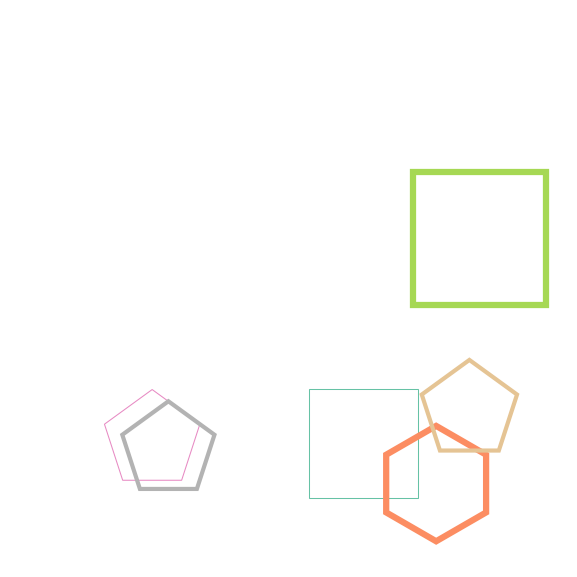[{"shape": "square", "thickness": 0.5, "radius": 0.47, "center": [0.629, 0.232]}, {"shape": "hexagon", "thickness": 3, "radius": 0.5, "center": [0.755, 0.162]}, {"shape": "pentagon", "thickness": 0.5, "radius": 0.43, "center": [0.263, 0.238]}, {"shape": "square", "thickness": 3, "radius": 0.58, "center": [0.831, 0.586]}, {"shape": "pentagon", "thickness": 2, "radius": 0.43, "center": [0.813, 0.289]}, {"shape": "pentagon", "thickness": 2, "radius": 0.42, "center": [0.292, 0.22]}]